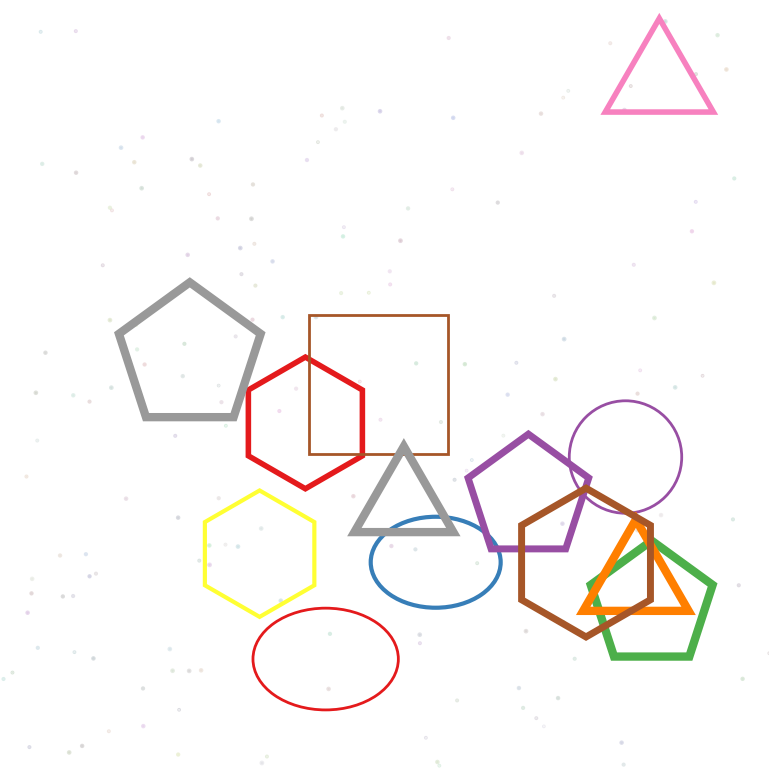[{"shape": "oval", "thickness": 1, "radius": 0.47, "center": [0.423, 0.144]}, {"shape": "hexagon", "thickness": 2, "radius": 0.43, "center": [0.397, 0.451]}, {"shape": "oval", "thickness": 1.5, "radius": 0.42, "center": [0.566, 0.27]}, {"shape": "pentagon", "thickness": 3, "radius": 0.42, "center": [0.846, 0.215]}, {"shape": "circle", "thickness": 1, "radius": 0.37, "center": [0.812, 0.406]}, {"shape": "pentagon", "thickness": 2.5, "radius": 0.41, "center": [0.686, 0.354]}, {"shape": "triangle", "thickness": 3, "radius": 0.4, "center": [0.826, 0.246]}, {"shape": "hexagon", "thickness": 1.5, "radius": 0.41, "center": [0.337, 0.281]}, {"shape": "square", "thickness": 1, "radius": 0.45, "center": [0.492, 0.501]}, {"shape": "hexagon", "thickness": 2.5, "radius": 0.48, "center": [0.761, 0.269]}, {"shape": "triangle", "thickness": 2, "radius": 0.41, "center": [0.856, 0.895]}, {"shape": "pentagon", "thickness": 3, "radius": 0.48, "center": [0.246, 0.537]}, {"shape": "triangle", "thickness": 3, "radius": 0.37, "center": [0.524, 0.346]}]